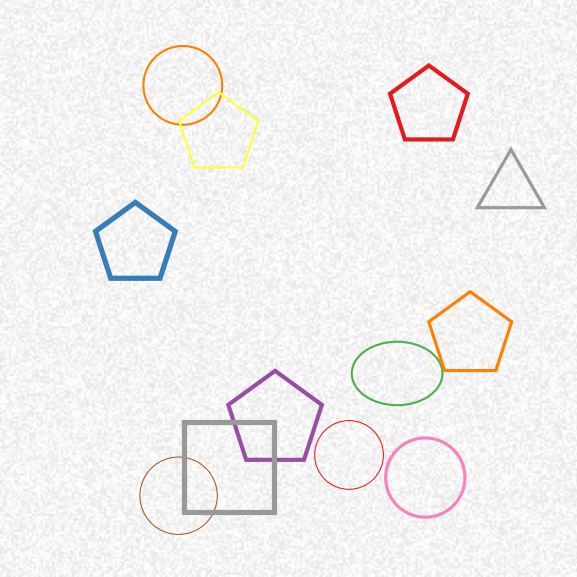[{"shape": "circle", "thickness": 0.5, "radius": 0.3, "center": [0.604, 0.211]}, {"shape": "pentagon", "thickness": 2, "radius": 0.35, "center": [0.743, 0.815]}, {"shape": "pentagon", "thickness": 2.5, "radius": 0.36, "center": [0.234, 0.576]}, {"shape": "oval", "thickness": 1, "radius": 0.39, "center": [0.688, 0.352]}, {"shape": "pentagon", "thickness": 2, "radius": 0.43, "center": [0.476, 0.272]}, {"shape": "pentagon", "thickness": 1.5, "radius": 0.38, "center": [0.814, 0.419]}, {"shape": "circle", "thickness": 1, "radius": 0.34, "center": [0.317, 0.851]}, {"shape": "pentagon", "thickness": 1, "radius": 0.36, "center": [0.379, 0.767]}, {"shape": "circle", "thickness": 0.5, "radius": 0.34, "center": [0.309, 0.141]}, {"shape": "circle", "thickness": 1.5, "radius": 0.34, "center": [0.736, 0.172]}, {"shape": "triangle", "thickness": 1.5, "radius": 0.34, "center": [0.885, 0.673]}, {"shape": "square", "thickness": 2.5, "radius": 0.39, "center": [0.396, 0.191]}]